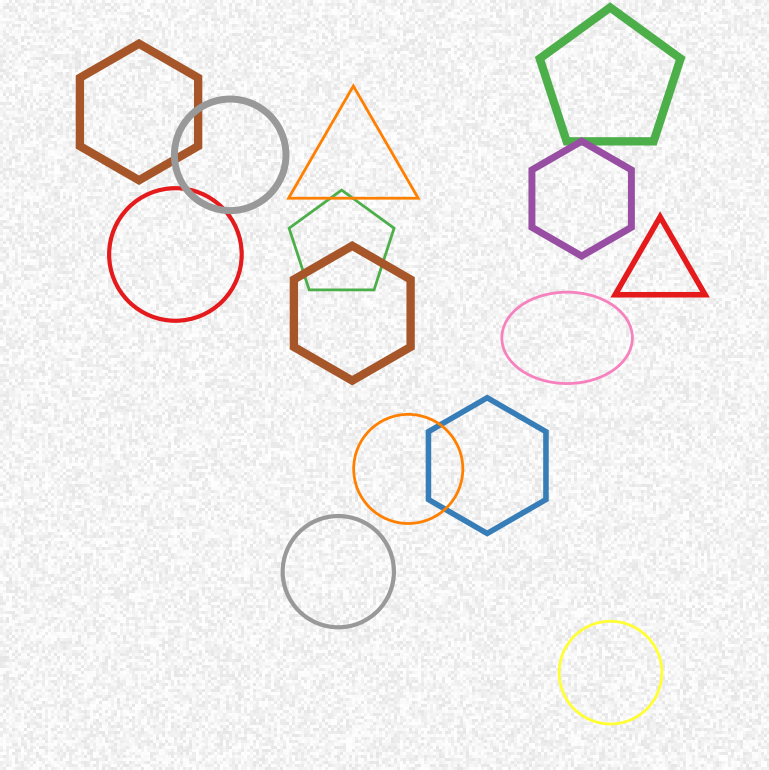[{"shape": "circle", "thickness": 1.5, "radius": 0.43, "center": [0.228, 0.67]}, {"shape": "triangle", "thickness": 2, "radius": 0.34, "center": [0.857, 0.651]}, {"shape": "hexagon", "thickness": 2, "radius": 0.44, "center": [0.633, 0.395]}, {"shape": "pentagon", "thickness": 1, "radius": 0.36, "center": [0.444, 0.681]}, {"shape": "pentagon", "thickness": 3, "radius": 0.48, "center": [0.792, 0.894]}, {"shape": "hexagon", "thickness": 2.5, "radius": 0.37, "center": [0.755, 0.742]}, {"shape": "triangle", "thickness": 1, "radius": 0.49, "center": [0.459, 0.791]}, {"shape": "circle", "thickness": 1, "radius": 0.35, "center": [0.53, 0.391]}, {"shape": "circle", "thickness": 1, "radius": 0.33, "center": [0.793, 0.126]}, {"shape": "hexagon", "thickness": 3, "radius": 0.44, "center": [0.457, 0.593]}, {"shape": "hexagon", "thickness": 3, "radius": 0.44, "center": [0.181, 0.855]}, {"shape": "oval", "thickness": 1, "radius": 0.42, "center": [0.737, 0.561]}, {"shape": "circle", "thickness": 1.5, "radius": 0.36, "center": [0.439, 0.258]}, {"shape": "circle", "thickness": 2.5, "radius": 0.36, "center": [0.299, 0.799]}]